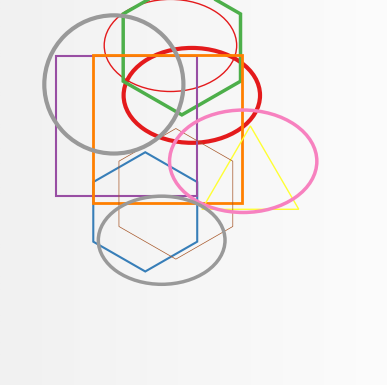[{"shape": "oval", "thickness": 1, "radius": 0.85, "center": [0.44, 0.882]}, {"shape": "oval", "thickness": 3, "radius": 0.88, "center": [0.495, 0.752]}, {"shape": "hexagon", "thickness": 1.5, "radius": 0.77, "center": [0.375, 0.45]}, {"shape": "hexagon", "thickness": 2.5, "radius": 0.87, "center": [0.469, 0.876]}, {"shape": "square", "thickness": 1.5, "radius": 0.91, "center": [0.327, 0.673]}, {"shape": "square", "thickness": 2, "radius": 0.96, "center": [0.432, 0.664]}, {"shape": "triangle", "thickness": 1, "radius": 0.72, "center": [0.646, 0.529]}, {"shape": "hexagon", "thickness": 0.5, "radius": 0.85, "center": [0.454, 0.497]}, {"shape": "oval", "thickness": 2.5, "radius": 0.95, "center": [0.628, 0.581]}, {"shape": "oval", "thickness": 2.5, "radius": 0.82, "center": [0.417, 0.376]}, {"shape": "circle", "thickness": 3, "radius": 0.9, "center": [0.294, 0.781]}]